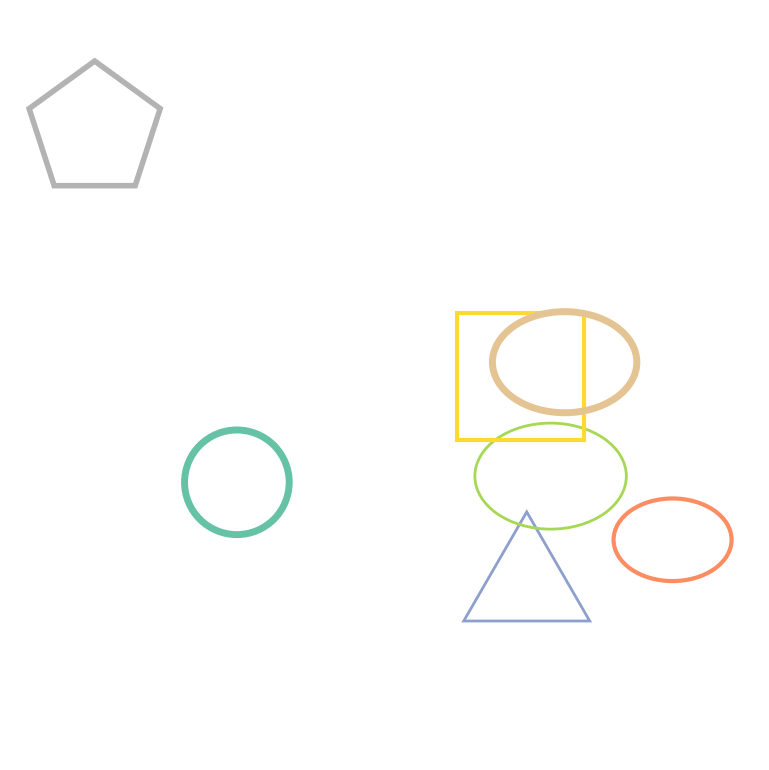[{"shape": "circle", "thickness": 2.5, "radius": 0.34, "center": [0.308, 0.374]}, {"shape": "oval", "thickness": 1.5, "radius": 0.38, "center": [0.873, 0.299]}, {"shape": "triangle", "thickness": 1, "radius": 0.47, "center": [0.684, 0.241]}, {"shape": "oval", "thickness": 1, "radius": 0.49, "center": [0.715, 0.382]}, {"shape": "square", "thickness": 1.5, "radius": 0.41, "center": [0.677, 0.511]}, {"shape": "oval", "thickness": 2.5, "radius": 0.47, "center": [0.733, 0.53]}, {"shape": "pentagon", "thickness": 2, "radius": 0.45, "center": [0.123, 0.831]}]